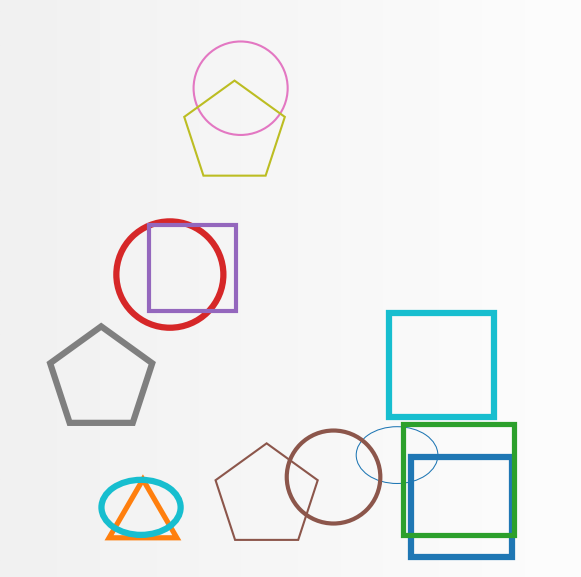[{"shape": "square", "thickness": 3, "radius": 0.43, "center": [0.795, 0.121]}, {"shape": "oval", "thickness": 0.5, "radius": 0.35, "center": [0.683, 0.211]}, {"shape": "triangle", "thickness": 2.5, "radius": 0.34, "center": [0.246, 0.102]}, {"shape": "square", "thickness": 2.5, "radius": 0.48, "center": [0.788, 0.169]}, {"shape": "circle", "thickness": 3, "radius": 0.46, "center": [0.292, 0.524]}, {"shape": "square", "thickness": 2, "radius": 0.37, "center": [0.331, 0.535]}, {"shape": "circle", "thickness": 2, "radius": 0.4, "center": [0.574, 0.173]}, {"shape": "pentagon", "thickness": 1, "radius": 0.46, "center": [0.459, 0.139]}, {"shape": "circle", "thickness": 1, "radius": 0.4, "center": [0.414, 0.846]}, {"shape": "pentagon", "thickness": 3, "radius": 0.46, "center": [0.174, 0.342]}, {"shape": "pentagon", "thickness": 1, "radius": 0.45, "center": [0.403, 0.769]}, {"shape": "square", "thickness": 3, "radius": 0.45, "center": [0.76, 0.366]}, {"shape": "oval", "thickness": 3, "radius": 0.34, "center": [0.243, 0.121]}]